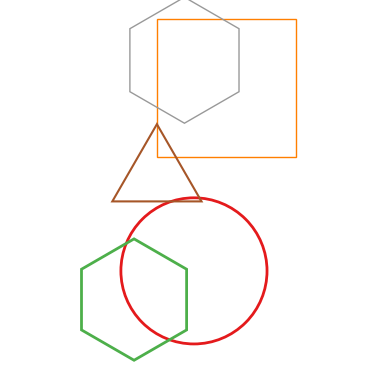[{"shape": "circle", "thickness": 2, "radius": 0.95, "center": [0.504, 0.296]}, {"shape": "hexagon", "thickness": 2, "radius": 0.79, "center": [0.348, 0.222]}, {"shape": "square", "thickness": 1, "radius": 0.9, "center": [0.588, 0.772]}, {"shape": "triangle", "thickness": 1.5, "radius": 0.67, "center": [0.408, 0.544]}, {"shape": "hexagon", "thickness": 1, "radius": 0.82, "center": [0.479, 0.844]}]